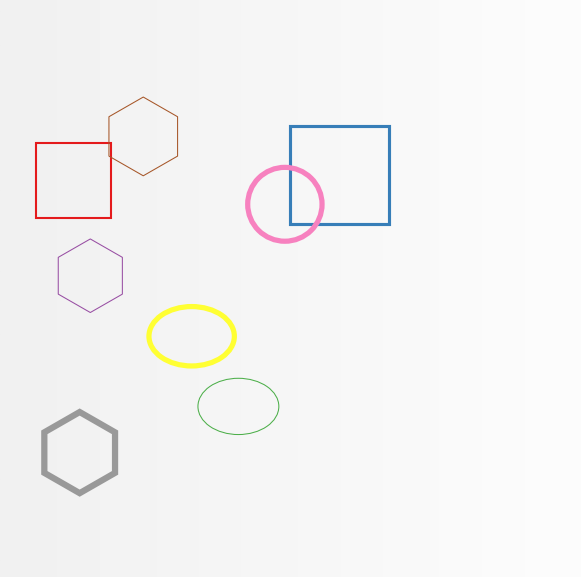[{"shape": "square", "thickness": 1, "radius": 0.32, "center": [0.126, 0.687]}, {"shape": "square", "thickness": 1.5, "radius": 0.43, "center": [0.583, 0.697]}, {"shape": "oval", "thickness": 0.5, "radius": 0.35, "center": [0.41, 0.295]}, {"shape": "hexagon", "thickness": 0.5, "radius": 0.32, "center": [0.155, 0.522]}, {"shape": "oval", "thickness": 2.5, "radius": 0.37, "center": [0.33, 0.417]}, {"shape": "hexagon", "thickness": 0.5, "radius": 0.34, "center": [0.246, 0.763]}, {"shape": "circle", "thickness": 2.5, "radius": 0.32, "center": [0.49, 0.645]}, {"shape": "hexagon", "thickness": 3, "radius": 0.35, "center": [0.137, 0.215]}]